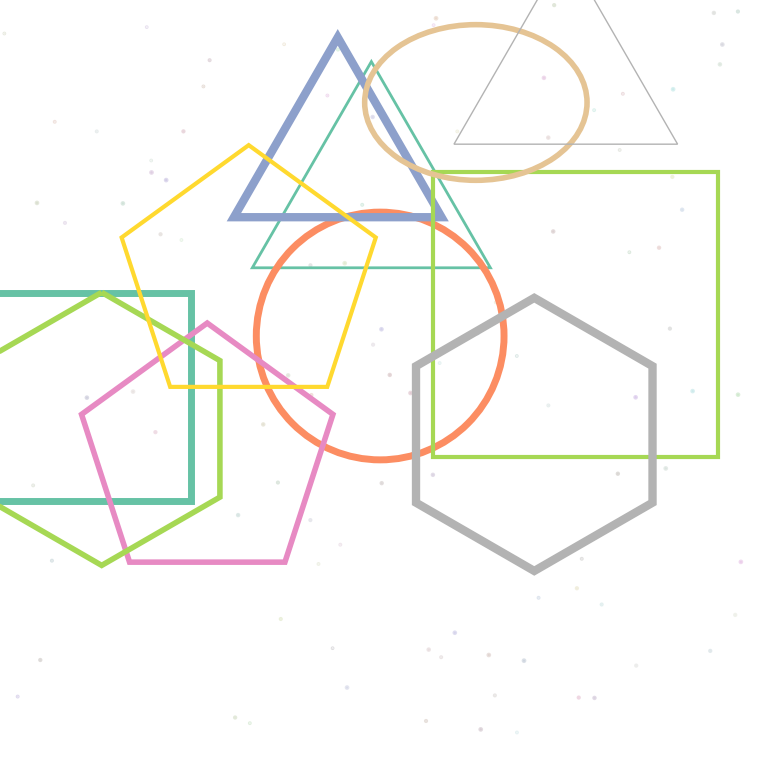[{"shape": "square", "thickness": 2.5, "radius": 0.68, "center": [0.112, 0.485]}, {"shape": "triangle", "thickness": 1, "radius": 0.89, "center": [0.482, 0.741]}, {"shape": "circle", "thickness": 2.5, "radius": 0.8, "center": [0.494, 0.564]}, {"shape": "triangle", "thickness": 3, "radius": 0.78, "center": [0.439, 0.796]}, {"shape": "pentagon", "thickness": 2, "radius": 0.86, "center": [0.269, 0.409]}, {"shape": "square", "thickness": 1.5, "radius": 0.92, "center": [0.747, 0.592]}, {"shape": "hexagon", "thickness": 2, "radius": 0.89, "center": [0.132, 0.443]}, {"shape": "pentagon", "thickness": 1.5, "radius": 0.87, "center": [0.323, 0.638]}, {"shape": "oval", "thickness": 2, "radius": 0.72, "center": [0.618, 0.867]}, {"shape": "triangle", "thickness": 0.5, "radius": 0.84, "center": [0.735, 0.897]}, {"shape": "hexagon", "thickness": 3, "radius": 0.89, "center": [0.694, 0.436]}]